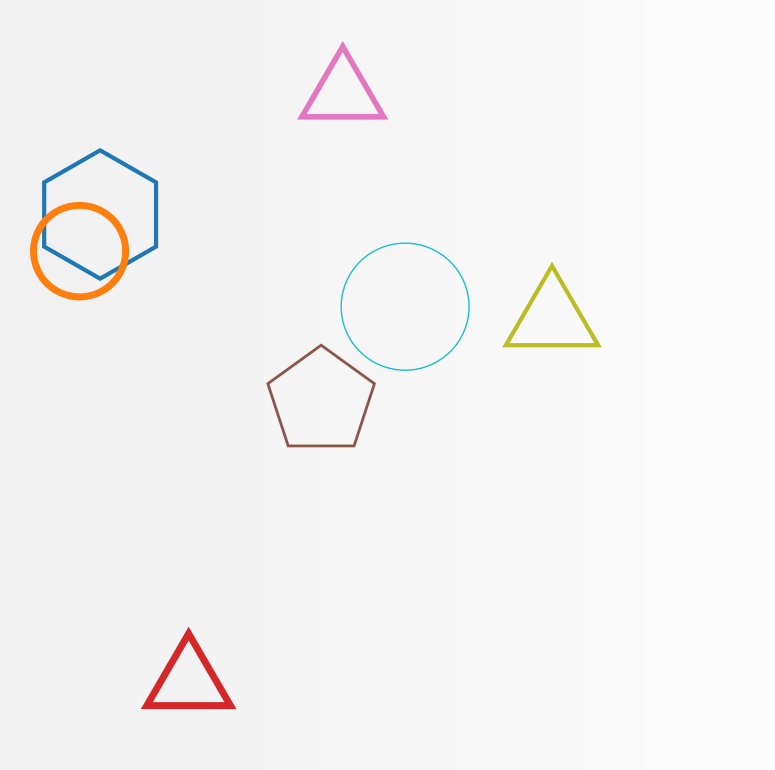[{"shape": "hexagon", "thickness": 1.5, "radius": 0.42, "center": [0.129, 0.721]}, {"shape": "circle", "thickness": 2.5, "radius": 0.3, "center": [0.103, 0.674]}, {"shape": "triangle", "thickness": 2.5, "radius": 0.31, "center": [0.243, 0.115]}, {"shape": "pentagon", "thickness": 1, "radius": 0.36, "center": [0.414, 0.479]}, {"shape": "triangle", "thickness": 2, "radius": 0.3, "center": [0.442, 0.879]}, {"shape": "triangle", "thickness": 1.5, "radius": 0.34, "center": [0.712, 0.586]}, {"shape": "circle", "thickness": 0.5, "radius": 0.41, "center": [0.523, 0.602]}]